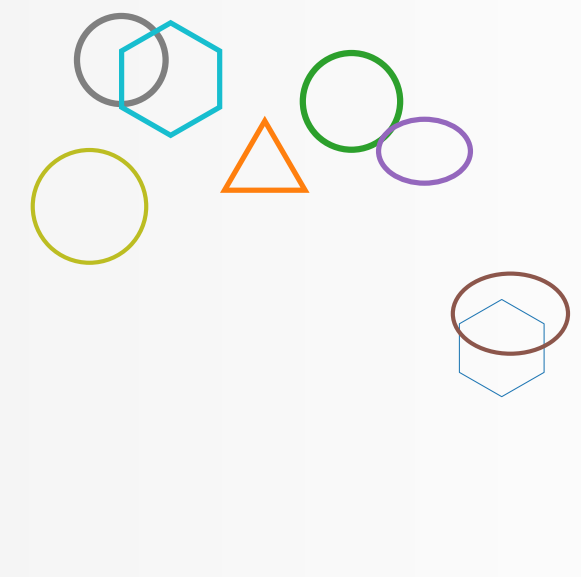[{"shape": "hexagon", "thickness": 0.5, "radius": 0.42, "center": [0.863, 0.396]}, {"shape": "triangle", "thickness": 2.5, "radius": 0.4, "center": [0.456, 0.71]}, {"shape": "circle", "thickness": 3, "radius": 0.42, "center": [0.605, 0.824]}, {"shape": "oval", "thickness": 2.5, "radius": 0.4, "center": [0.73, 0.737]}, {"shape": "oval", "thickness": 2, "radius": 0.5, "center": [0.878, 0.456]}, {"shape": "circle", "thickness": 3, "radius": 0.38, "center": [0.209, 0.895]}, {"shape": "circle", "thickness": 2, "radius": 0.49, "center": [0.154, 0.642]}, {"shape": "hexagon", "thickness": 2.5, "radius": 0.49, "center": [0.294, 0.862]}]